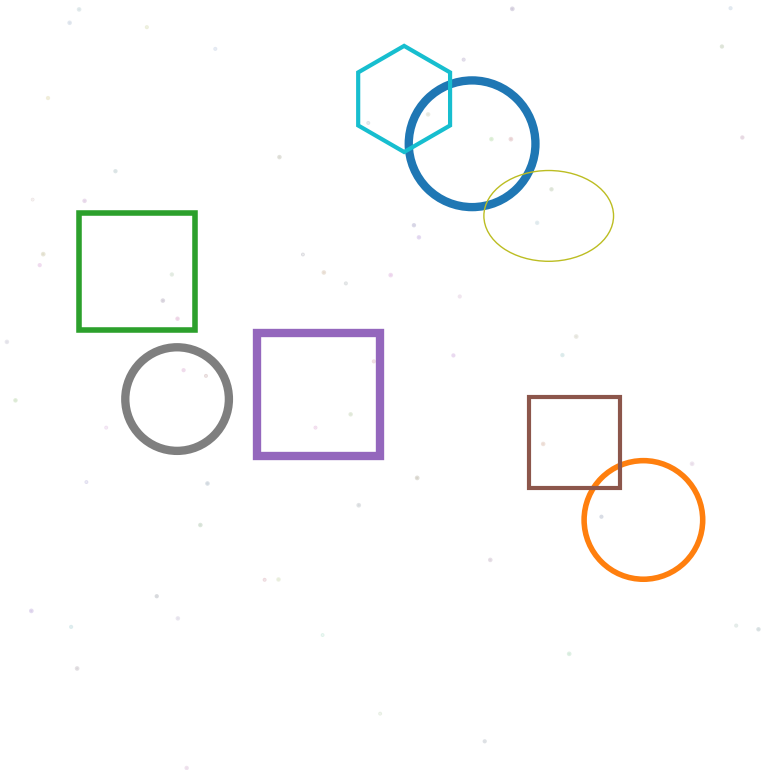[{"shape": "circle", "thickness": 3, "radius": 0.41, "center": [0.613, 0.813]}, {"shape": "circle", "thickness": 2, "radius": 0.39, "center": [0.836, 0.325]}, {"shape": "square", "thickness": 2, "radius": 0.38, "center": [0.178, 0.647]}, {"shape": "square", "thickness": 3, "radius": 0.4, "center": [0.414, 0.487]}, {"shape": "square", "thickness": 1.5, "radius": 0.3, "center": [0.746, 0.425]}, {"shape": "circle", "thickness": 3, "radius": 0.34, "center": [0.23, 0.482]}, {"shape": "oval", "thickness": 0.5, "radius": 0.42, "center": [0.713, 0.72]}, {"shape": "hexagon", "thickness": 1.5, "radius": 0.34, "center": [0.525, 0.872]}]